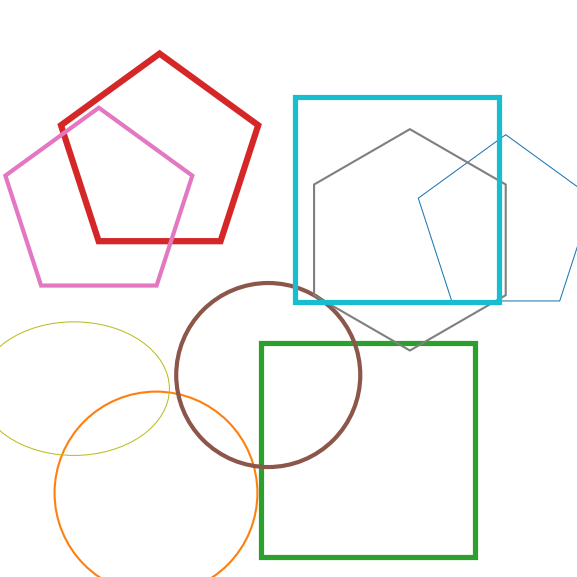[{"shape": "pentagon", "thickness": 0.5, "radius": 0.8, "center": [0.876, 0.607]}, {"shape": "circle", "thickness": 1, "radius": 0.88, "center": [0.27, 0.145]}, {"shape": "square", "thickness": 2.5, "radius": 0.93, "center": [0.637, 0.22]}, {"shape": "pentagon", "thickness": 3, "radius": 0.9, "center": [0.276, 0.727]}, {"shape": "circle", "thickness": 2, "radius": 0.8, "center": [0.464, 0.35]}, {"shape": "pentagon", "thickness": 2, "radius": 0.85, "center": [0.171, 0.642]}, {"shape": "hexagon", "thickness": 1, "radius": 0.96, "center": [0.71, 0.584]}, {"shape": "oval", "thickness": 0.5, "radius": 0.83, "center": [0.128, 0.326]}, {"shape": "square", "thickness": 2.5, "radius": 0.89, "center": [0.687, 0.654]}]